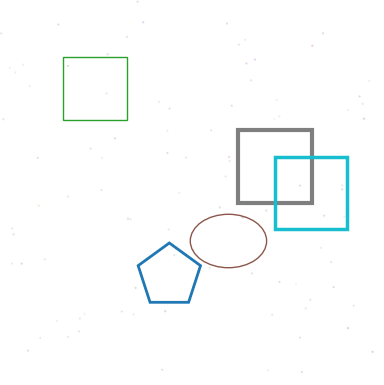[{"shape": "pentagon", "thickness": 2, "radius": 0.43, "center": [0.44, 0.284]}, {"shape": "square", "thickness": 1, "radius": 0.41, "center": [0.247, 0.769]}, {"shape": "oval", "thickness": 1, "radius": 0.5, "center": [0.593, 0.374]}, {"shape": "square", "thickness": 3, "radius": 0.48, "center": [0.714, 0.567]}, {"shape": "square", "thickness": 2.5, "radius": 0.46, "center": [0.808, 0.499]}]